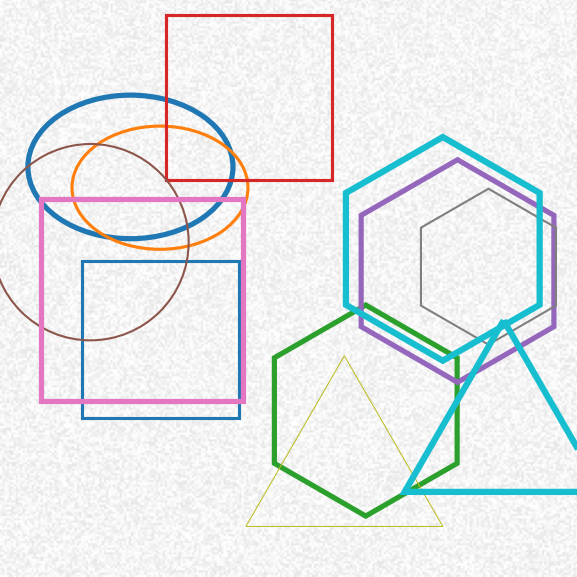[{"shape": "oval", "thickness": 2.5, "radius": 0.89, "center": [0.226, 0.71]}, {"shape": "square", "thickness": 1.5, "radius": 0.68, "center": [0.278, 0.412]}, {"shape": "oval", "thickness": 1.5, "radius": 0.76, "center": [0.277, 0.674]}, {"shape": "hexagon", "thickness": 2.5, "radius": 0.91, "center": [0.633, 0.288]}, {"shape": "square", "thickness": 1.5, "radius": 0.72, "center": [0.432, 0.83]}, {"shape": "hexagon", "thickness": 2.5, "radius": 0.96, "center": [0.792, 0.53]}, {"shape": "circle", "thickness": 1, "radius": 0.85, "center": [0.157, 0.58]}, {"shape": "square", "thickness": 2.5, "radius": 0.88, "center": [0.246, 0.479]}, {"shape": "hexagon", "thickness": 1, "radius": 0.67, "center": [0.846, 0.537]}, {"shape": "triangle", "thickness": 0.5, "radius": 0.98, "center": [0.596, 0.186]}, {"shape": "hexagon", "thickness": 3, "radius": 0.97, "center": [0.767, 0.568]}, {"shape": "triangle", "thickness": 3, "radius": 0.99, "center": [0.872, 0.246]}]